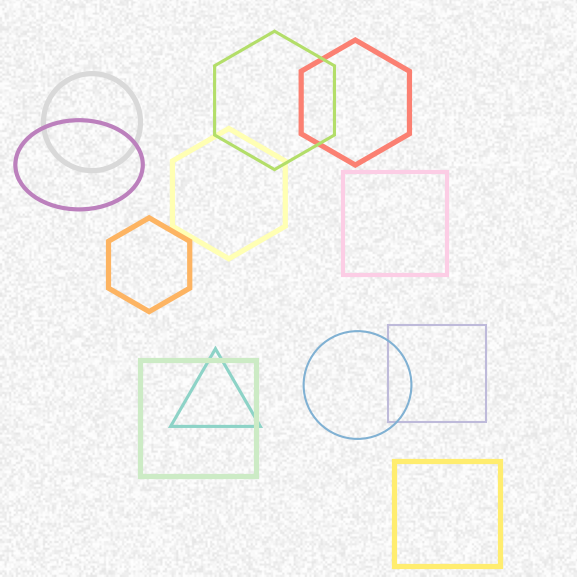[{"shape": "triangle", "thickness": 1.5, "radius": 0.45, "center": [0.373, 0.306]}, {"shape": "hexagon", "thickness": 2.5, "radius": 0.56, "center": [0.396, 0.664]}, {"shape": "square", "thickness": 1, "radius": 0.42, "center": [0.757, 0.353]}, {"shape": "hexagon", "thickness": 2.5, "radius": 0.54, "center": [0.615, 0.822]}, {"shape": "circle", "thickness": 1, "radius": 0.47, "center": [0.619, 0.332]}, {"shape": "hexagon", "thickness": 2.5, "radius": 0.41, "center": [0.258, 0.541]}, {"shape": "hexagon", "thickness": 1.5, "radius": 0.6, "center": [0.475, 0.825]}, {"shape": "square", "thickness": 2, "radius": 0.45, "center": [0.684, 0.612]}, {"shape": "circle", "thickness": 2.5, "radius": 0.42, "center": [0.159, 0.788]}, {"shape": "oval", "thickness": 2, "radius": 0.55, "center": [0.137, 0.714]}, {"shape": "square", "thickness": 2.5, "radius": 0.5, "center": [0.343, 0.275]}, {"shape": "square", "thickness": 2.5, "radius": 0.46, "center": [0.774, 0.11]}]